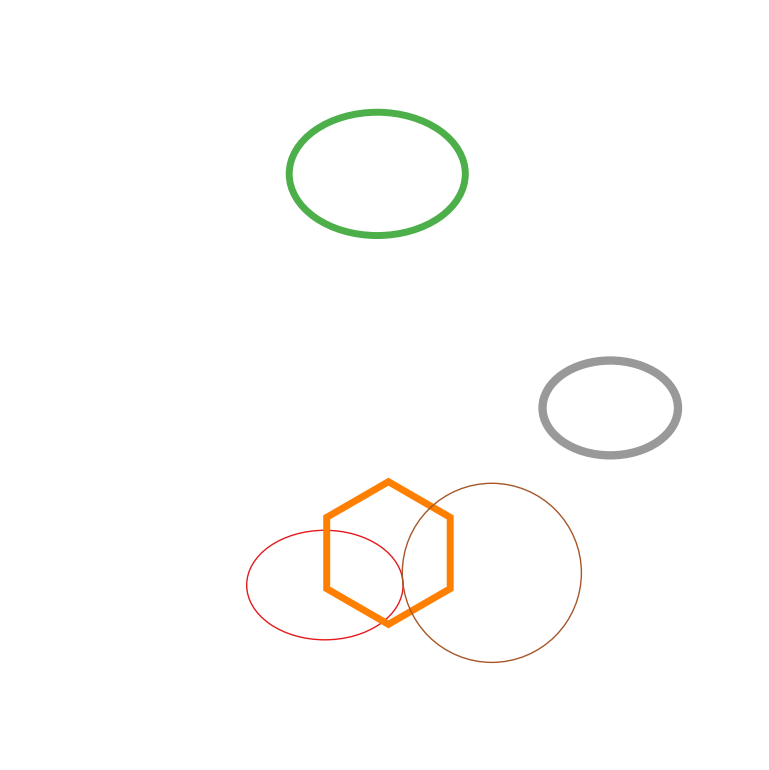[{"shape": "oval", "thickness": 0.5, "radius": 0.51, "center": [0.422, 0.24]}, {"shape": "oval", "thickness": 2.5, "radius": 0.57, "center": [0.49, 0.774]}, {"shape": "hexagon", "thickness": 2.5, "radius": 0.46, "center": [0.504, 0.282]}, {"shape": "circle", "thickness": 0.5, "radius": 0.58, "center": [0.639, 0.256]}, {"shape": "oval", "thickness": 3, "radius": 0.44, "center": [0.793, 0.47]}]